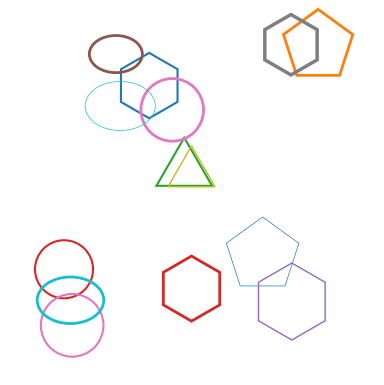[{"shape": "hexagon", "thickness": 1.5, "radius": 0.42, "center": [0.388, 0.778]}, {"shape": "pentagon", "thickness": 0.5, "radius": 0.5, "center": [0.682, 0.337]}, {"shape": "pentagon", "thickness": 2, "radius": 0.47, "center": [0.826, 0.881]}, {"shape": "triangle", "thickness": 1.5, "radius": 0.42, "center": [0.479, 0.559]}, {"shape": "circle", "thickness": 1.5, "radius": 0.38, "center": [0.166, 0.301]}, {"shape": "hexagon", "thickness": 2, "radius": 0.42, "center": [0.497, 0.25]}, {"shape": "hexagon", "thickness": 1, "radius": 0.5, "center": [0.758, 0.217]}, {"shape": "oval", "thickness": 2, "radius": 0.34, "center": [0.301, 0.86]}, {"shape": "circle", "thickness": 1.5, "radius": 0.41, "center": [0.187, 0.155]}, {"shape": "circle", "thickness": 2, "radius": 0.41, "center": [0.447, 0.715]}, {"shape": "hexagon", "thickness": 2.5, "radius": 0.39, "center": [0.756, 0.884]}, {"shape": "triangle", "thickness": 1, "radius": 0.35, "center": [0.497, 0.55]}, {"shape": "oval", "thickness": 2, "radius": 0.43, "center": [0.183, 0.22]}, {"shape": "oval", "thickness": 0.5, "radius": 0.46, "center": [0.312, 0.725]}]